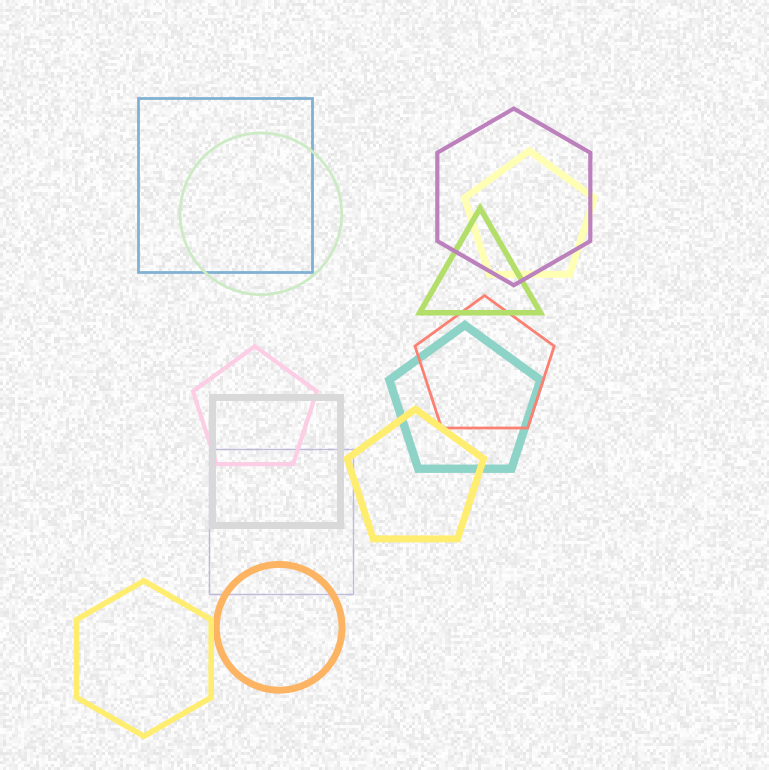[{"shape": "pentagon", "thickness": 3, "radius": 0.52, "center": [0.604, 0.475]}, {"shape": "pentagon", "thickness": 2.5, "radius": 0.44, "center": [0.688, 0.715]}, {"shape": "square", "thickness": 0.5, "radius": 0.47, "center": [0.365, 0.323]}, {"shape": "pentagon", "thickness": 1, "radius": 0.48, "center": [0.629, 0.521]}, {"shape": "square", "thickness": 1, "radius": 0.56, "center": [0.292, 0.759]}, {"shape": "circle", "thickness": 2.5, "radius": 0.41, "center": [0.363, 0.185]}, {"shape": "triangle", "thickness": 2, "radius": 0.45, "center": [0.623, 0.639]}, {"shape": "pentagon", "thickness": 1.5, "radius": 0.42, "center": [0.331, 0.466]}, {"shape": "square", "thickness": 2.5, "radius": 0.41, "center": [0.359, 0.401]}, {"shape": "hexagon", "thickness": 1.5, "radius": 0.57, "center": [0.667, 0.744]}, {"shape": "circle", "thickness": 1, "radius": 0.52, "center": [0.339, 0.722]}, {"shape": "hexagon", "thickness": 2, "radius": 0.5, "center": [0.187, 0.145]}, {"shape": "pentagon", "thickness": 2.5, "radius": 0.47, "center": [0.539, 0.375]}]